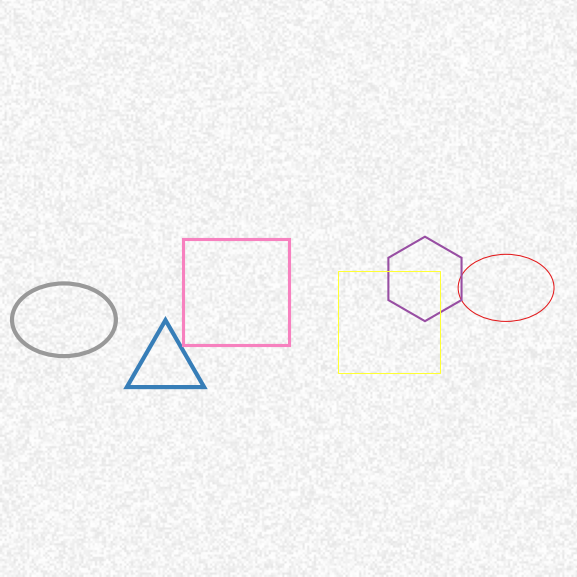[{"shape": "oval", "thickness": 0.5, "radius": 0.42, "center": [0.876, 0.501]}, {"shape": "triangle", "thickness": 2, "radius": 0.39, "center": [0.287, 0.367]}, {"shape": "hexagon", "thickness": 1, "radius": 0.37, "center": [0.736, 0.516]}, {"shape": "square", "thickness": 0.5, "radius": 0.44, "center": [0.674, 0.442]}, {"shape": "square", "thickness": 1.5, "radius": 0.46, "center": [0.409, 0.494]}, {"shape": "oval", "thickness": 2, "radius": 0.45, "center": [0.111, 0.445]}]